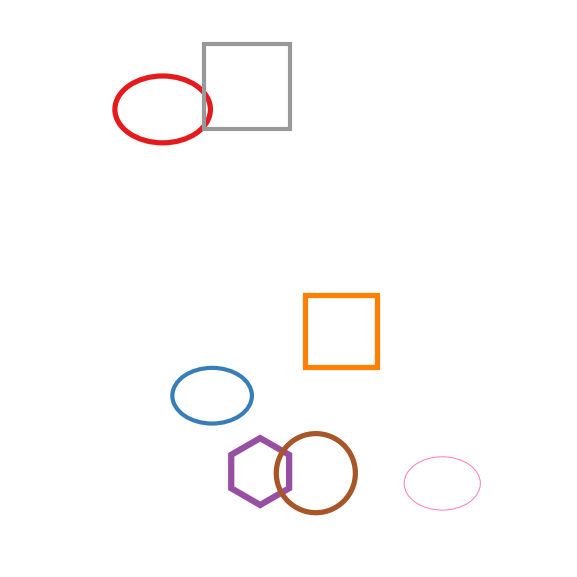[{"shape": "oval", "thickness": 2.5, "radius": 0.41, "center": [0.282, 0.81]}, {"shape": "oval", "thickness": 2, "radius": 0.34, "center": [0.367, 0.314]}, {"shape": "hexagon", "thickness": 3, "radius": 0.29, "center": [0.451, 0.183]}, {"shape": "square", "thickness": 2.5, "radius": 0.31, "center": [0.591, 0.426]}, {"shape": "circle", "thickness": 2.5, "radius": 0.34, "center": [0.547, 0.18]}, {"shape": "oval", "thickness": 0.5, "radius": 0.33, "center": [0.766, 0.162]}, {"shape": "square", "thickness": 2, "radius": 0.37, "center": [0.428, 0.849]}]